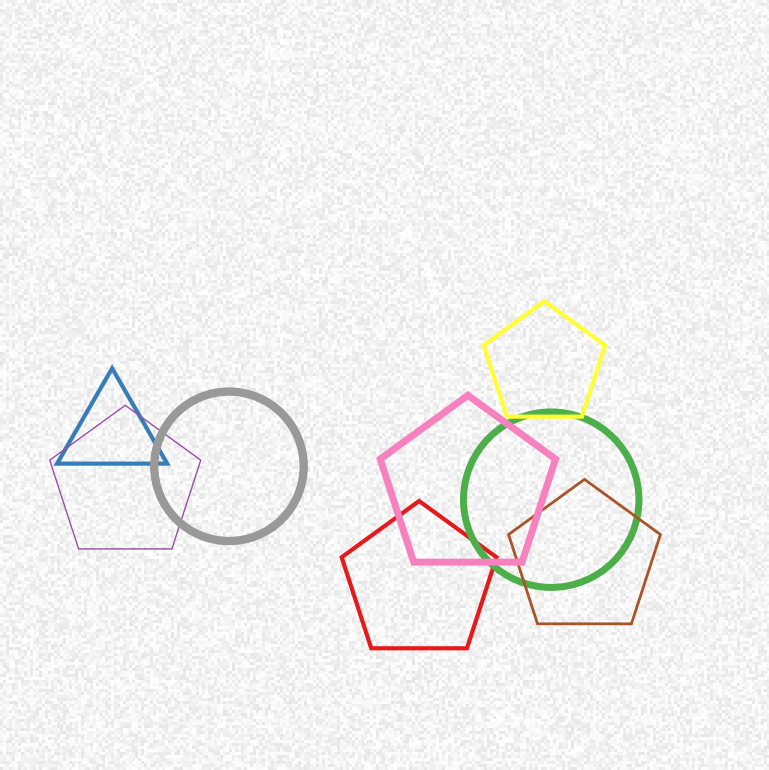[{"shape": "pentagon", "thickness": 1.5, "radius": 0.53, "center": [0.544, 0.244]}, {"shape": "triangle", "thickness": 1.5, "radius": 0.41, "center": [0.146, 0.439]}, {"shape": "circle", "thickness": 2.5, "radius": 0.57, "center": [0.716, 0.351]}, {"shape": "pentagon", "thickness": 0.5, "radius": 0.52, "center": [0.163, 0.371]}, {"shape": "pentagon", "thickness": 1.5, "radius": 0.41, "center": [0.707, 0.526]}, {"shape": "pentagon", "thickness": 1, "radius": 0.52, "center": [0.759, 0.274]}, {"shape": "pentagon", "thickness": 2.5, "radius": 0.6, "center": [0.608, 0.367]}, {"shape": "circle", "thickness": 3, "radius": 0.49, "center": [0.297, 0.394]}]